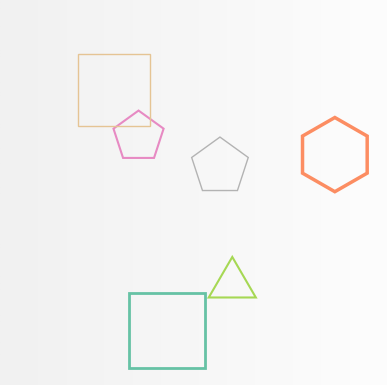[{"shape": "square", "thickness": 2, "radius": 0.49, "center": [0.43, 0.142]}, {"shape": "hexagon", "thickness": 2.5, "radius": 0.48, "center": [0.864, 0.598]}, {"shape": "pentagon", "thickness": 1.5, "radius": 0.34, "center": [0.358, 0.645]}, {"shape": "triangle", "thickness": 1.5, "radius": 0.35, "center": [0.599, 0.262]}, {"shape": "square", "thickness": 1, "radius": 0.47, "center": [0.295, 0.766]}, {"shape": "pentagon", "thickness": 1, "radius": 0.38, "center": [0.568, 0.567]}]